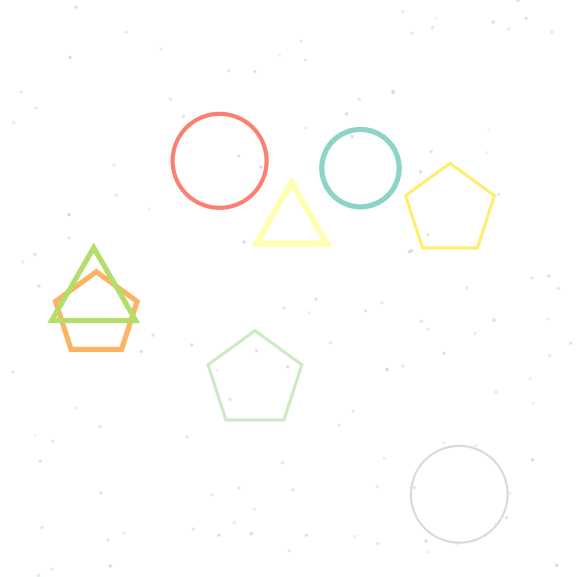[{"shape": "circle", "thickness": 2.5, "radius": 0.34, "center": [0.624, 0.708]}, {"shape": "triangle", "thickness": 3, "radius": 0.35, "center": [0.505, 0.613]}, {"shape": "circle", "thickness": 2, "radius": 0.41, "center": [0.38, 0.721]}, {"shape": "pentagon", "thickness": 2.5, "radius": 0.37, "center": [0.167, 0.454]}, {"shape": "triangle", "thickness": 2.5, "radius": 0.42, "center": [0.162, 0.486]}, {"shape": "circle", "thickness": 1, "radius": 0.42, "center": [0.795, 0.143]}, {"shape": "pentagon", "thickness": 1.5, "radius": 0.43, "center": [0.441, 0.341]}, {"shape": "pentagon", "thickness": 1.5, "radius": 0.4, "center": [0.779, 0.635]}]